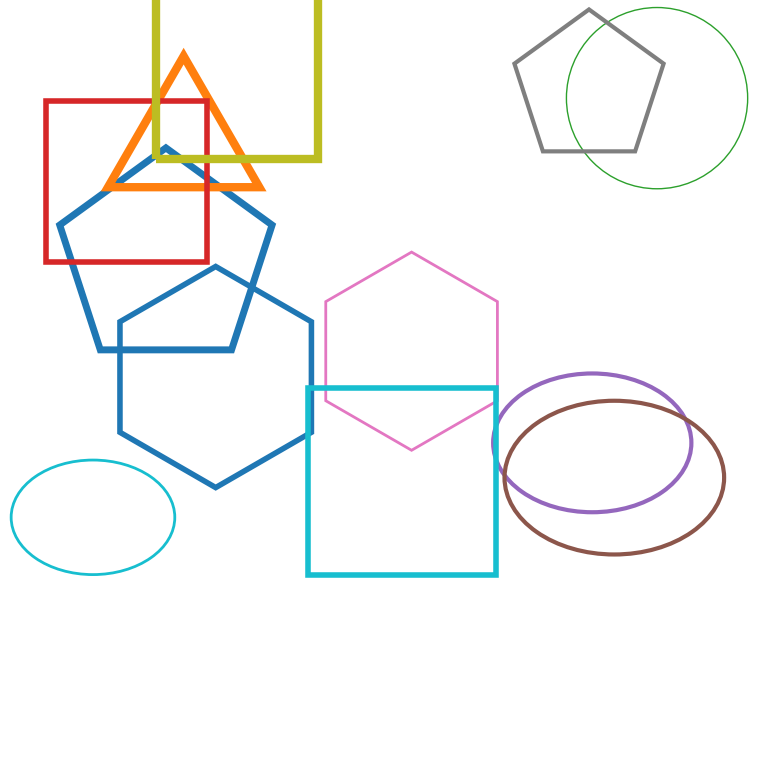[{"shape": "pentagon", "thickness": 2.5, "radius": 0.72, "center": [0.215, 0.663]}, {"shape": "hexagon", "thickness": 2, "radius": 0.72, "center": [0.28, 0.51]}, {"shape": "triangle", "thickness": 3, "radius": 0.57, "center": [0.239, 0.814]}, {"shape": "circle", "thickness": 0.5, "radius": 0.59, "center": [0.853, 0.873]}, {"shape": "square", "thickness": 2, "radius": 0.52, "center": [0.164, 0.765]}, {"shape": "oval", "thickness": 1.5, "radius": 0.64, "center": [0.769, 0.425]}, {"shape": "oval", "thickness": 1.5, "radius": 0.71, "center": [0.798, 0.38]}, {"shape": "hexagon", "thickness": 1, "radius": 0.64, "center": [0.535, 0.544]}, {"shape": "pentagon", "thickness": 1.5, "radius": 0.51, "center": [0.765, 0.886]}, {"shape": "square", "thickness": 3, "radius": 0.53, "center": [0.308, 0.898]}, {"shape": "oval", "thickness": 1, "radius": 0.53, "center": [0.121, 0.328]}, {"shape": "square", "thickness": 2, "radius": 0.61, "center": [0.522, 0.375]}]